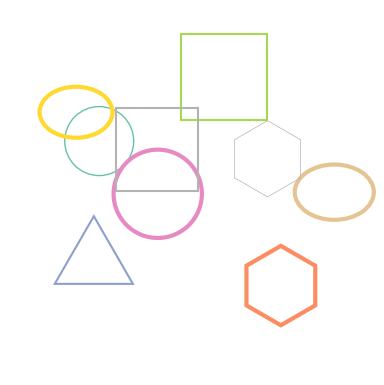[{"shape": "circle", "thickness": 1, "radius": 0.45, "center": [0.258, 0.634]}, {"shape": "hexagon", "thickness": 3, "radius": 0.52, "center": [0.73, 0.258]}, {"shape": "triangle", "thickness": 1.5, "radius": 0.59, "center": [0.244, 0.321]}, {"shape": "circle", "thickness": 3, "radius": 0.57, "center": [0.41, 0.497]}, {"shape": "square", "thickness": 1.5, "radius": 0.56, "center": [0.583, 0.8]}, {"shape": "oval", "thickness": 3, "radius": 0.47, "center": [0.198, 0.708]}, {"shape": "oval", "thickness": 3, "radius": 0.51, "center": [0.868, 0.501]}, {"shape": "square", "thickness": 1.5, "radius": 0.54, "center": [0.408, 0.612]}, {"shape": "hexagon", "thickness": 0.5, "radius": 0.5, "center": [0.695, 0.588]}]